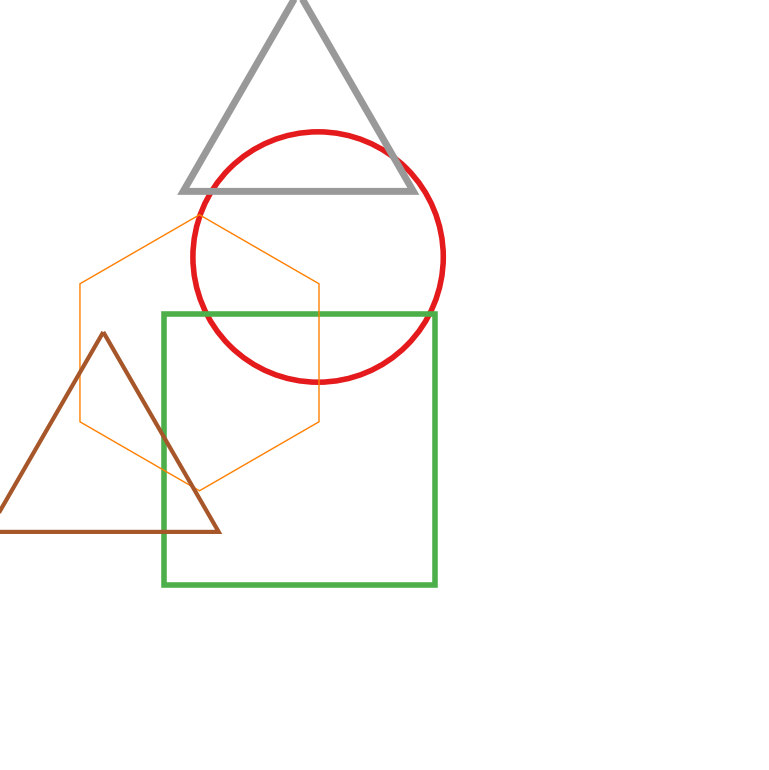[{"shape": "circle", "thickness": 2, "radius": 0.81, "center": [0.413, 0.666]}, {"shape": "square", "thickness": 2, "radius": 0.88, "center": [0.388, 0.416]}, {"shape": "hexagon", "thickness": 0.5, "radius": 0.9, "center": [0.259, 0.542]}, {"shape": "triangle", "thickness": 1.5, "radius": 0.87, "center": [0.134, 0.396]}, {"shape": "triangle", "thickness": 2.5, "radius": 0.86, "center": [0.387, 0.838]}]